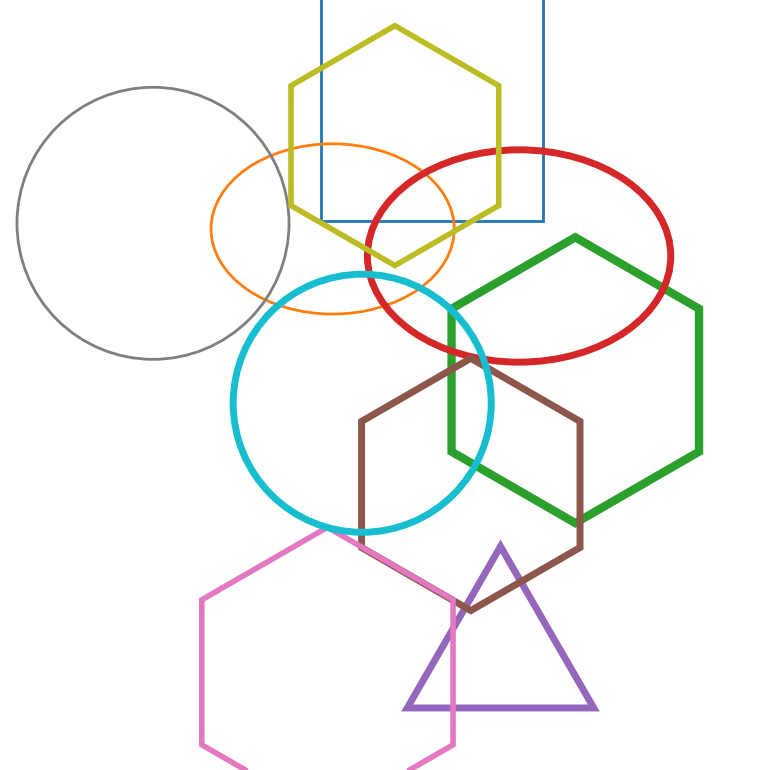[{"shape": "square", "thickness": 1, "radius": 0.72, "center": [0.561, 0.857]}, {"shape": "oval", "thickness": 1, "radius": 0.79, "center": [0.432, 0.703]}, {"shape": "hexagon", "thickness": 3, "radius": 0.93, "center": [0.747, 0.506]}, {"shape": "oval", "thickness": 2.5, "radius": 0.98, "center": [0.674, 0.668]}, {"shape": "triangle", "thickness": 2.5, "radius": 0.7, "center": [0.65, 0.15]}, {"shape": "hexagon", "thickness": 2.5, "radius": 0.82, "center": [0.611, 0.371]}, {"shape": "hexagon", "thickness": 2, "radius": 0.94, "center": [0.425, 0.127]}, {"shape": "circle", "thickness": 1, "radius": 0.88, "center": [0.199, 0.71]}, {"shape": "hexagon", "thickness": 2, "radius": 0.78, "center": [0.513, 0.811]}, {"shape": "circle", "thickness": 2.5, "radius": 0.84, "center": [0.47, 0.476]}]